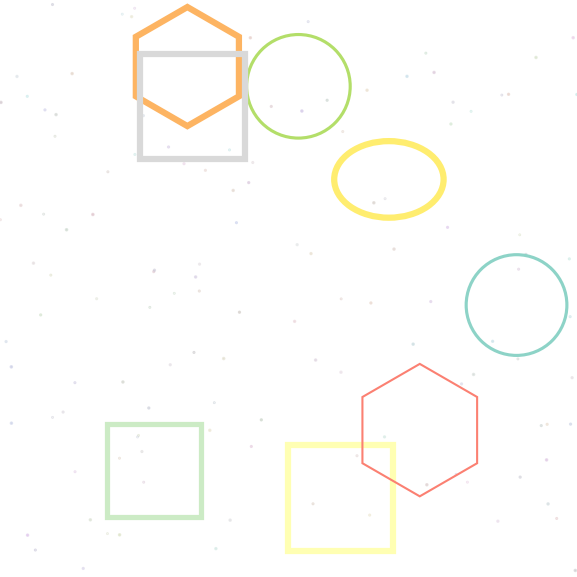[{"shape": "circle", "thickness": 1.5, "radius": 0.44, "center": [0.894, 0.471]}, {"shape": "square", "thickness": 3, "radius": 0.46, "center": [0.59, 0.137]}, {"shape": "hexagon", "thickness": 1, "radius": 0.57, "center": [0.727, 0.254]}, {"shape": "hexagon", "thickness": 3, "radius": 0.52, "center": [0.324, 0.884]}, {"shape": "circle", "thickness": 1.5, "radius": 0.45, "center": [0.517, 0.85]}, {"shape": "square", "thickness": 3, "radius": 0.46, "center": [0.334, 0.815]}, {"shape": "square", "thickness": 2.5, "radius": 0.41, "center": [0.267, 0.184]}, {"shape": "oval", "thickness": 3, "radius": 0.47, "center": [0.673, 0.688]}]